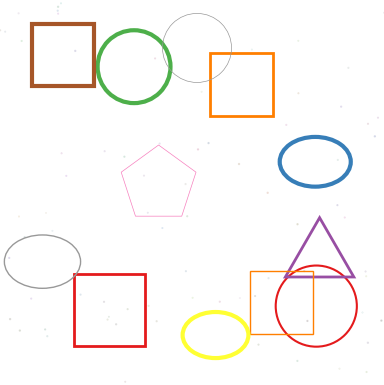[{"shape": "square", "thickness": 2, "radius": 0.46, "center": [0.284, 0.195]}, {"shape": "circle", "thickness": 1.5, "radius": 0.53, "center": [0.821, 0.205]}, {"shape": "oval", "thickness": 3, "radius": 0.46, "center": [0.819, 0.58]}, {"shape": "circle", "thickness": 3, "radius": 0.47, "center": [0.348, 0.827]}, {"shape": "triangle", "thickness": 2, "radius": 0.51, "center": [0.83, 0.332]}, {"shape": "square", "thickness": 2, "radius": 0.41, "center": [0.627, 0.782]}, {"shape": "square", "thickness": 1, "radius": 0.41, "center": [0.731, 0.214]}, {"shape": "oval", "thickness": 3, "radius": 0.43, "center": [0.56, 0.13]}, {"shape": "square", "thickness": 3, "radius": 0.41, "center": [0.164, 0.857]}, {"shape": "pentagon", "thickness": 0.5, "radius": 0.51, "center": [0.412, 0.521]}, {"shape": "oval", "thickness": 1, "radius": 0.49, "center": [0.11, 0.32]}, {"shape": "circle", "thickness": 0.5, "radius": 0.45, "center": [0.512, 0.875]}]